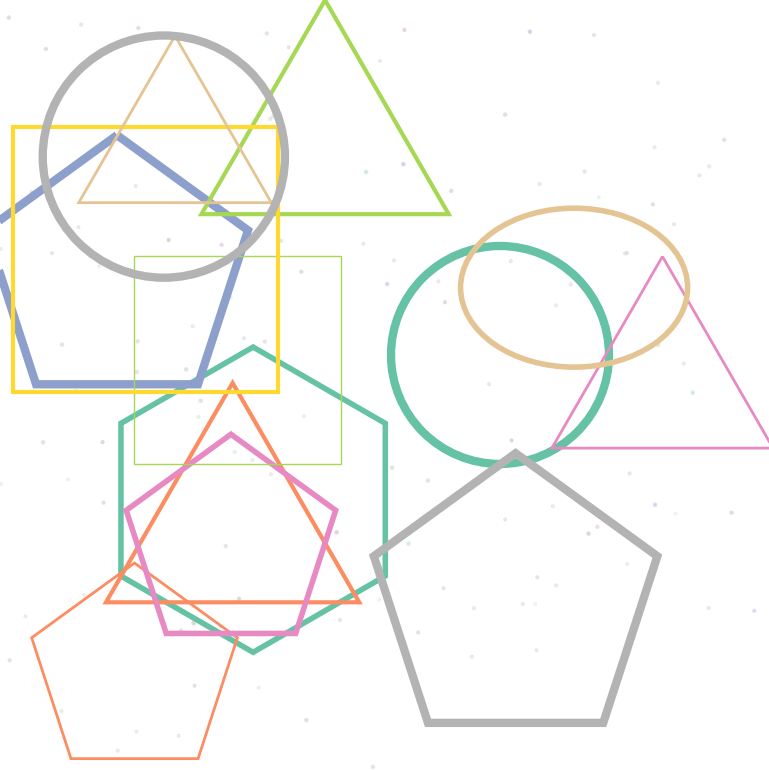[{"shape": "circle", "thickness": 3, "radius": 0.71, "center": [0.649, 0.539]}, {"shape": "hexagon", "thickness": 2, "radius": 0.99, "center": [0.329, 0.351]}, {"shape": "triangle", "thickness": 1.5, "radius": 0.95, "center": [0.302, 0.313]}, {"shape": "pentagon", "thickness": 1, "radius": 0.7, "center": [0.175, 0.128]}, {"shape": "pentagon", "thickness": 3, "radius": 0.89, "center": [0.152, 0.646]}, {"shape": "triangle", "thickness": 1, "radius": 0.83, "center": [0.86, 0.501]}, {"shape": "pentagon", "thickness": 2, "radius": 0.72, "center": [0.3, 0.293]}, {"shape": "square", "thickness": 0.5, "radius": 0.67, "center": [0.309, 0.533]}, {"shape": "triangle", "thickness": 1.5, "radius": 0.93, "center": [0.422, 0.815]}, {"shape": "square", "thickness": 1.5, "radius": 0.86, "center": [0.189, 0.663]}, {"shape": "triangle", "thickness": 1, "radius": 0.72, "center": [0.227, 0.809]}, {"shape": "oval", "thickness": 2, "radius": 0.74, "center": [0.746, 0.626]}, {"shape": "circle", "thickness": 3, "radius": 0.79, "center": [0.213, 0.797]}, {"shape": "pentagon", "thickness": 3, "radius": 0.97, "center": [0.67, 0.218]}]